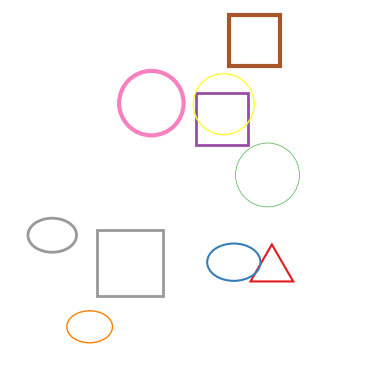[{"shape": "triangle", "thickness": 1.5, "radius": 0.32, "center": [0.706, 0.301]}, {"shape": "oval", "thickness": 1.5, "radius": 0.35, "center": [0.607, 0.319]}, {"shape": "circle", "thickness": 0.5, "radius": 0.41, "center": [0.695, 0.546]}, {"shape": "square", "thickness": 2, "radius": 0.34, "center": [0.576, 0.692]}, {"shape": "oval", "thickness": 1, "radius": 0.3, "center": [0.233, 0.151]}, {"shape": "circle", "thickness": 1, "radius": 0.4, "center": [0.581, 0.729]}, {"shape": "square", "thickness": 3, "radius": 0.33, "center": [0.662, 0.895]}, {"shape": "circle", "thickness": 3, "radius": 0.42, "center": [0.393, 0.732]}, {"shape": "square", "thickness": 2, "radius": 0.43, "center": [0.337, 0.317]}, {"shape": "oval", "thickness": 2, "radius": 0.32, "center": [0.136, 0.389]}]